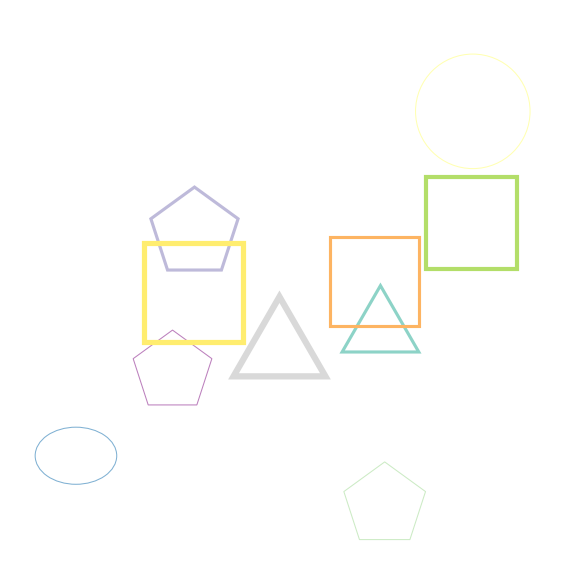[{"shape": "triangle", "thickness": 1.5, "radius": 0.38, "center": [0.659, 0.428]}, {"shape": "circle", "thickness": 0.5, "radius": 0.5, "center": [0.819, 0.806]}, {"shape": "pentagon", "thickness": 1.5, "radius": 0.4, "center": [0.337, 0.596]}, {"shape": "oval", "thickness": 0.5, "radius": 0.35, "center": [0.132, 0.21]}, {"shape": "square", "thickness": 1.5, "radius": 0.39, "center": [0.649, 0.512]}, {"shape": "square", "thickness": 2, "radius": 0.4, "center": [0.816, 0.613]}, {"shape": "triangle", "thickness": 3, "radius": 0.46, "center": [0.484, 0.393]}, {"shape": "pentagon", "thickness": 0.5, "radius": 0.36, "center": [0.299, 0.356]}, {"shape": "pentagon", "thickness": 0.5, "radius": 0.37, "center": [0.666, 0.125]}, {"shape": "square", "thickness": 2.5, "radius": 0.43, "center": [0.335, 0.493]}]